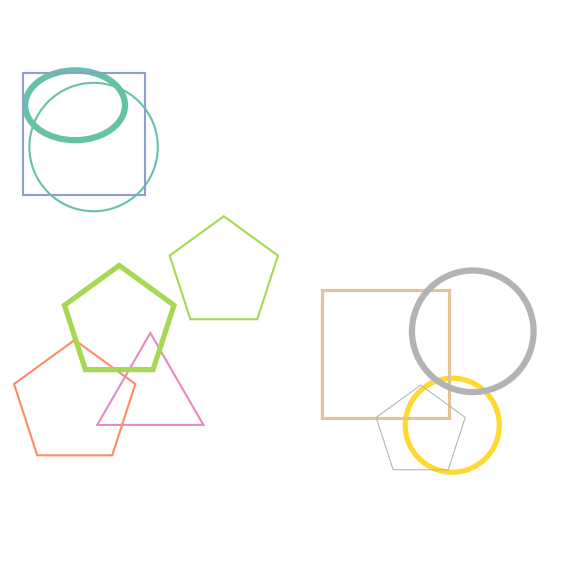[{"shape": "oval", "thickness": 3, "radius": 0.43, "center": [0.13, 0.817]}, {"shape": "circle", "thickness": 1, "radius": 0.56, "center": [0.162, 0.745]}, {"shape": "pentagon", "thickness": 1, "radius": 0.55, "center": [0.129, 0.3]}, {"shape": "square", "thickness": 1, "radius": 0.53, "center": [0.146, 0.767]}, {"shape": "triangle", "thickness": 1, "radius": 0.53, "center": [0.26, 0.316]}, {"shape": "pentagon", "thickness": 2.5, "radius": 0.5, "center": [0.206, 0.44]}, {"shape": "pentagon", "thickness": 1, "radius": 0.49, "center": [0.388, 0.526]}, {"shape": "circle", "thickness": 2.5, "radius": 0.41, "center": [0.783, 0.263]}, {"shape": "square", "thickness": 1.5, "radius": 0.55, "center": [0.667, 0.386]}, {"shape": "circle", "thickness": 3, "radius": 0.53, "center": [0.819, 0.425]}, {"shape": "pentagon", "thickness": 0.5, "radius": 0.41, "center": [0.728, 0.251]}]